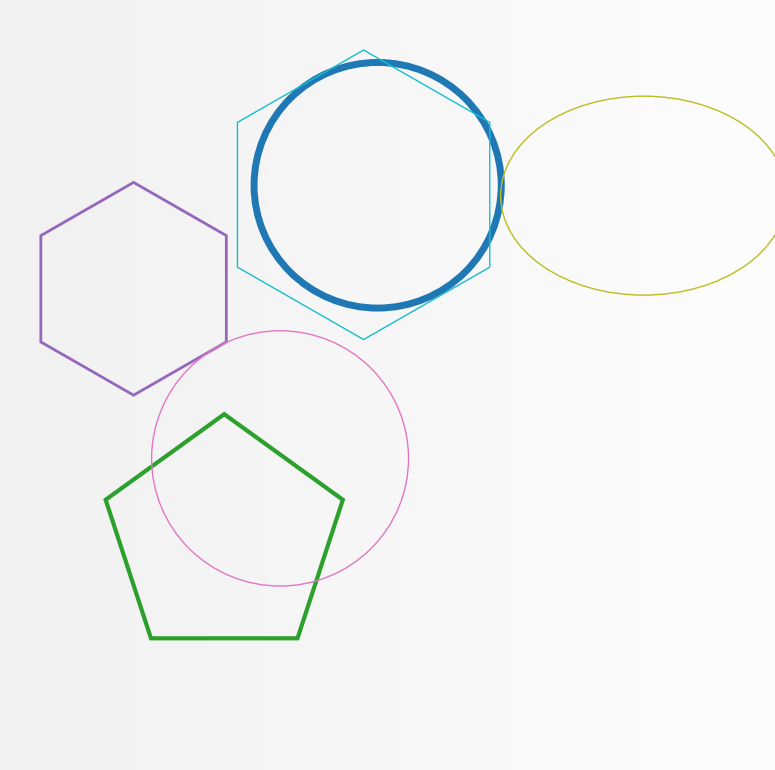[{"shape": "circle", "thickness": 2.5, "radius": 0.8, "center": [0.487, 0.759]}, {"shape": "pentagon", "thickness": 1.5, "radius": 0.8, "center": [0.289, 0.301]}, {"shape": "hexagon", "thickness": 1, "radius": 0.69, "center": [0.172, 0.625]}, {"shape": "circle", "thickness": 0.5, "radius": 0.83, "center": [0.361, 0.405]}, {"shape": "oval", "thickness": 0.5, "radius": 0.92, "center": [0.831, 0.746]}, {"shape": "hexagon", "thickness": 0.5, "radius": 0.94, "center": [0.469, 0.747]}]